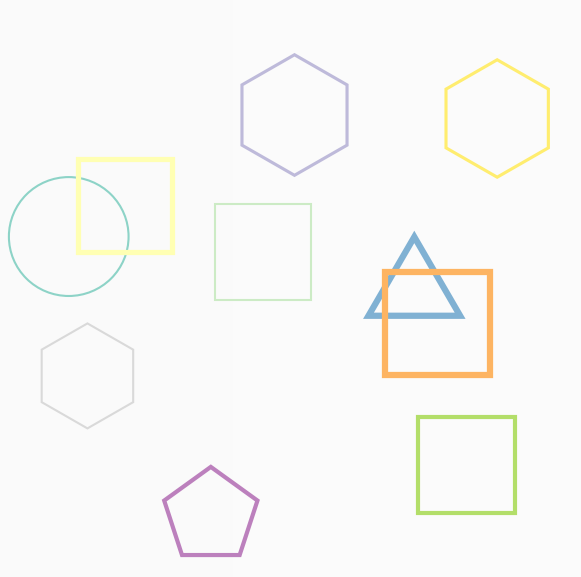[{"shape": "circle", "thickness": 1, "radius": 0.51, "center": [0.118, 0.59]}, {"shape": "square", "thickness": 2.5, "radius": 0.4, "center": [0.216, 0.643]}, {"shape": "hexagon", "thickness": 1.5, "radius": 0.52, "center": [0.507, 0.8]}, {"shape": "triangle", "thickness": 3, "radius": 0.46, "center": [0.713, 0.498]}, {"shape": "square", "thickness": 3, "radius": 0.45, "center": [0.753, 0.439]}, {"shape": "square", "thickness": 2, "radius": 0.42, "center": [0.802, 0.194]}, {"shape": "hexagon", "thickness": 1, "radius": 0.45, "center": [0.15, 0.348]}, {"shape": "pentagon", "thickness": 2, "radius": 0.42, "center": [0.363, 0.106]}, {"shape": "square", "thickness": 1, "radius": 0.42, "center": [0.452, 0.562]}, {"shape": "hexagon", "thickness": 1.5, "radius": 0.51, "center": [0.855, 0.794]}]